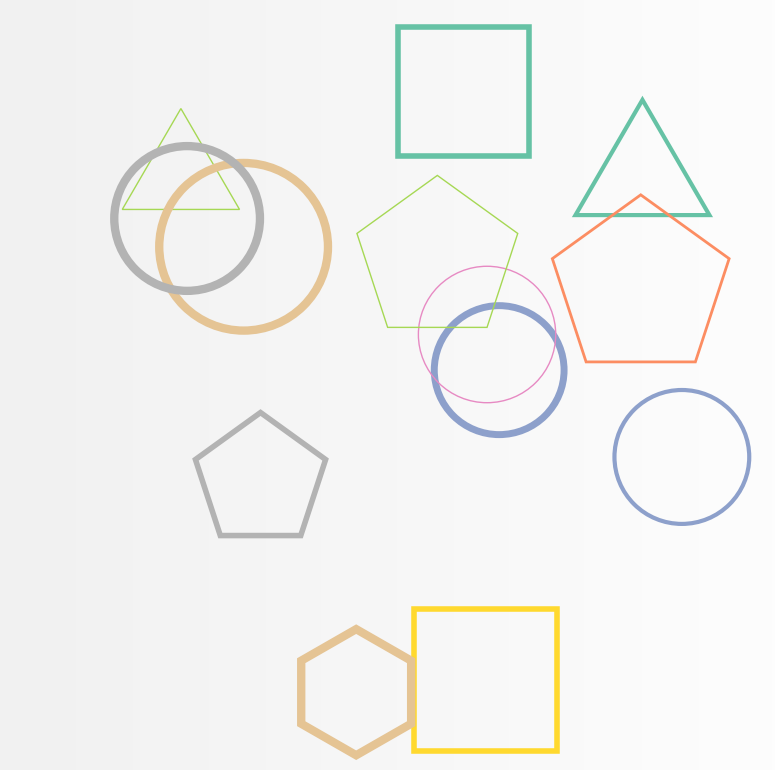[{"shape": "triangle", "thickness": 1.5, "radius": 0.5, "center": [0.829, 0.771]}, {"shape": "square", "thickness": 2, "radius": 0.42, "center": [0.598, 0.882]}, {"shape": "pentagon", "thickness": 1, "radius": 0.6, "center": [0.827, 0.627]}, {"shape": "circle", "thickness": 2.5, "radius": 0.42, "center": [0.644, 0.519]}, {"shape": "circle", "thickness": 1.5, "radius": 0.43, "center": [0.88, 0.407]}, {"shape": "circle", "thickness": 0.5, "radius": 0.44, "center": [0.628, 0.566]}, {"shape": "triangle", "thickness": 0.5, "radius": 0.44, "center": [0.233, 0.772]}, {"shape": "pentagon", "thickness": 0.5, "radius": 0.55, "center": [0.564, 0.663]}, {"shape": "square", "thickness": 2, "radius": 0.46, "center": [0.627, 0.117]}, {"shape": "circle", "thickness": 3, "radius": 0.54, "center": [0.314, 0.68]}, {"shape": "hexagon", "thickness": 3, "radius": 0.41, "center": [0.46, 0.101]}, {"shape": "circle", "thickness": 3, "radius": 0.47, "center": [0.241, 0.716]}, {"shape": "pentagon", "thickness": 2, "radius": 0.44, "center": [0.336, 0.376]}]